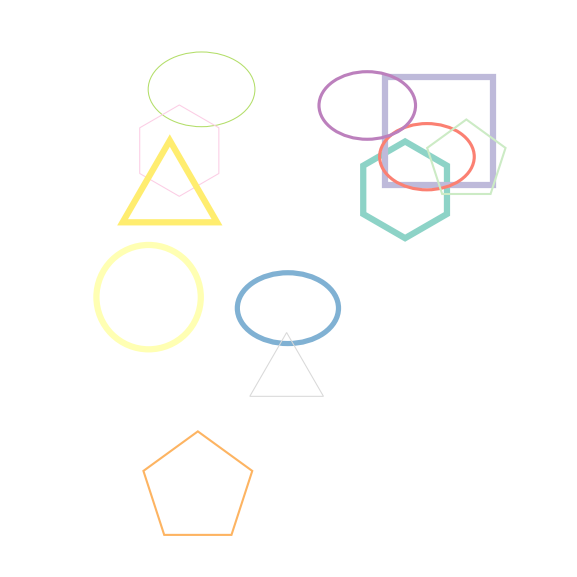[{"shape": "hexagon", "thickness": 3, "radius": 0.42, "center": [0.701, 0.67]}, {"shape": "circle", "thickness": 3, "radius": 0.45, "center": [0.257, 0.485]}, {"shape": "square", "thickness": 3, "radius": 0.47, "center": [0.76, 0.773]}, {"shape": "oval", "thickness": 1.5, "radius": 0.41, "center": [0.739, 0.728]}, {"shape": "oval", "thickness": 2.5, "radius": 0.44, "center": [0.499, 0.466]}, {"shape": "pentagon", "thickness": 1, "radius": 0.5, "center": [0.343, 0.153]}, {"shape": "oval", "thickness": 0.5, "radius": 0.46, "center": [0.349, 0.844]}, {"shape": "hexagon", "thickness": 0.5, "radius": 0.4, "center": [0.31, 0.738]}, {"shape": "triangle", "thickness": 0.5, "radius": 0.37, "center": [0.496, 0.35]}, {"shape": "oval", "thickness": 1.5, "radius": 0.42, "center": [0.636, 0.816]}, {"shape": "pentagon", "thickness": 1, "radius": 0.36, "center": [0.808, 0.721]}, {"shape": "triangle", "thickness": 3, "radius": 0.47, "center": [0.294, 0.661]}]